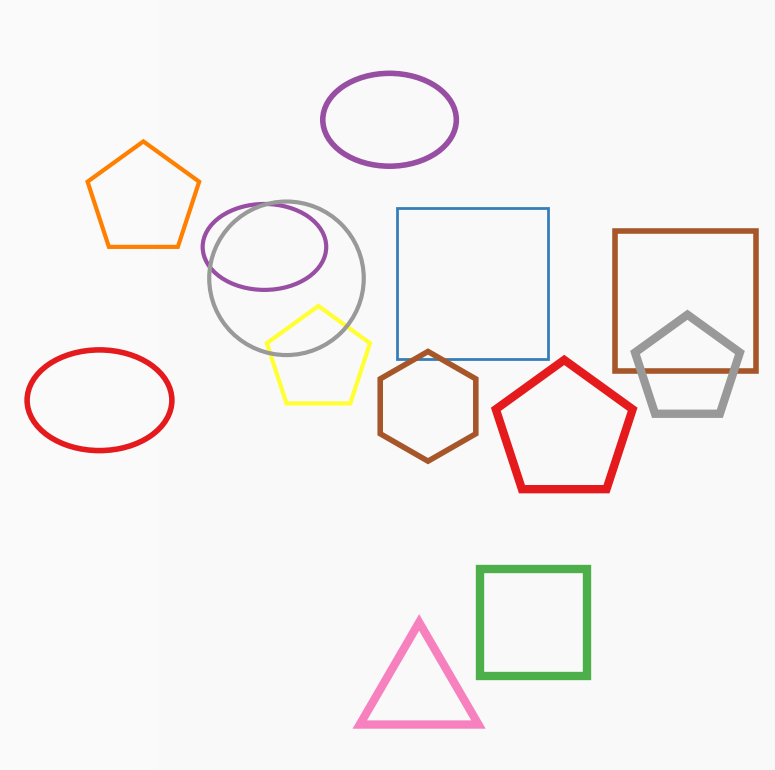[{"shape": "oval", "thickness": 2, "radius": 0.47, "center": [0.128, 0.48]}, {"shape": "pentagon", "thickness": 3, "radius": 0.46, "center": [0.728, 0.44]}, {"shape": "square", "thickness": 1, "radius": 0.49, "center": [0.609, 0.632]}, {"shape": "square", "thickness": 3, "radius": 0.35, "center": [0.688, 0.191]}, {"shape": "oval", "thickness": 1.5, "radius": 0.4, "center": [0.341, 0.679]}, {"shape": "oval", "thickness": 2, "radius": 0.43, "center": [0.503, 0.844]}, {"shape": "pentagon", "thickness": 1.5, "radius": 0.38, "center": [0.185, 0.741]}, {"shape": "pentagon", "thickness": 1.5, "radius": 0.35, "center": [0.411, 0.533]}, {"shape": "hexagon", "thickness": 2, "radius": 0.36, "center": [0.552, 0.472]}, {"shape": "square", "thickness": 2, "radius": 0.45, "center": [0.884, 0.609]}, {"shape": "triangle", "thickness": 3, "radius": 0.44, "center": [0.541, 0.103]}, {"shape": "circle", "thickness": 1.5, "radius": 0.5, "center": [0.37, 0.639]}, {"shape": "pentagon", "thickness": 3, "radius": 0.36, "center": [0.887, 0.52]}]